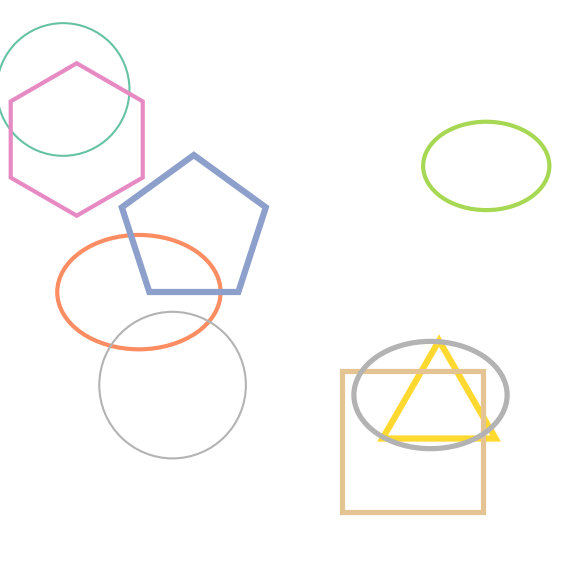[{"shape": "circle", "thickness": 1, "radius": 0.57, "center": [0.109, 0.844]}, {"shape": "oval", "thickness": 2, "radius": 0.71, "center": [0.241, 0.493]}, {"shape": "pentagon", "thickness": 3, "radius": 0.66, "center": [0.336, 0.6]}, {"shape": "hexagon", "thickness": 2, "radius": 0.66, "center": [0.133, 0.758]}, {"shape": "oval", "thickness": 2, "radius": 0.55, "center": [0.842, 0.712]}, {"shape": "triangle", "thickness": 3, "radius": 0.57, "center": [0.76, 0.296]}, {"shape": "square", "thickness": 2.5, "radius": 0.61, "center": [0.714, 0.235]}, {"shape": "oval", "thickness": 2.5, "radius": 0.66, "center": [0.745, 0.315]}, {"shape": "circle", "thickness": 1, "radius": 0.63, "center": [0.299, 0.332]}]